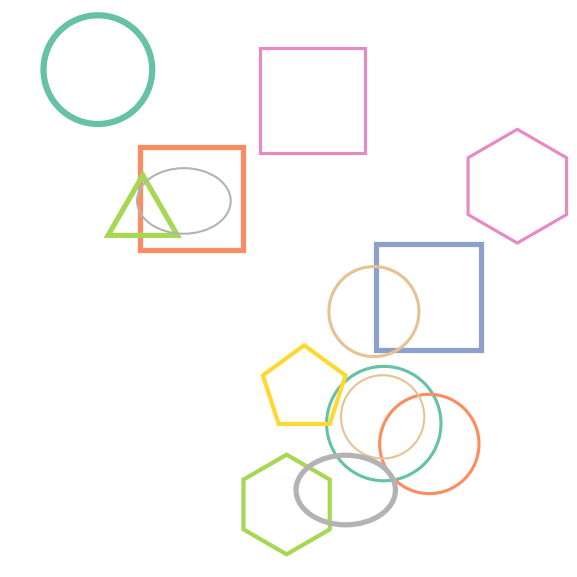[{"shape": "circle", "thickness": 3, "radius": 0.47, "center": [0.169, 0.879]}, {"shape": "circle", "thickness": 1.5, "radius": 0.5, "center": [0.665, 0.266]}, {"shape": "circle", "thickness": 1.5, "radius": 0.43, "center": [0.743, 0.23]}, {"shape": "square", "thickness": 2.5, "radius": 0.45, "center": [0.332, 0.655]}, {"shape": "square", "thickness": 2.5, "radius": 0.46, "center": [0.742, 0.485]}, {"shape": "hexagon", "thickness": 1.5, "radius": 0.49, "center": [0.896, 0.677]}, {"shape": "square", "thickness": 1.5, "radius": 0.45, "center": [0.541, 0.825]}, {"shape": "hexagon", "thickness": 2, "radius": 0.43, "center": [0.496, 0.126]}, {"shape": "triangle", "thickness": 2.5, "radius": 0.35, "center": [0.247, 0.626]}, {"shape": "pentagon", "thickness": 2, "radius": 0.38, "center": [0.527, 0.326]}, {"shape": "circle", "thickness": 1.5, "radius": 0.39, "center": [0.647, 0.46]}, {"shape": "circle", "thickness": 1, "radius": 0.36, "center": [0.663, 0.277]}, {"shape": "oval", "thickness": 1, "radius": 0.41, "center": [0.318, 0.651]}, {"shape": "oval", "thickness": 2.5, "radius": 0.43, "center": [0.599, 0.151]}]